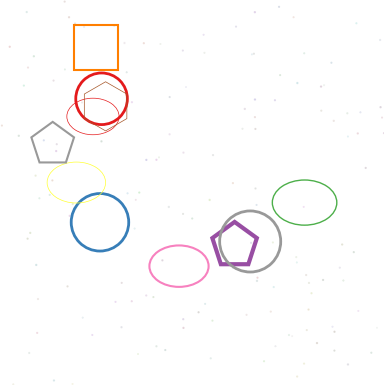[{"shape": "oval", "thickness": 0.5, "radius": 0.34, "center": [0.241, 0.697]}, {"shape": "circle", "thickness": 2, "radius": 0.34, "center": [0.264, 0.743]}, {"shape": "circle", "thickness": 2, "radius": 0.37, "center": [0.26, 0.423]}, {"shape": "oval", "thickness": 1, "radius": 0.42, "center": [0.791, 0.474]}, {"shape": "pentagon", "thickness": 3, "radius": 0.3, "center": [0.609, 0.363]}, {"shape": "square", "thickness": 1.5, "radius": 0.29, "center": [0.249, 0.877]}, {"shape": "oval", "thickness": 0.5, "radius": 0.38, "center": [0.198, 0.526]}, {"shape": "hexagon", "thickness": 0.5, "radius": 0.32, "center": [0.274, 0.724]}, {"shape": "oval", "thickness": 1.5, "radius": 0.38, "center": [0.465, 0.309]}, {"shape": "pentagon", "thickness": 1.5, "radius": 0.29, "center": [0.137, 0.625]}, {"shape": "circle", "thickness": 2, "radius": 0.4, "center": [0.65, 0.373]}]